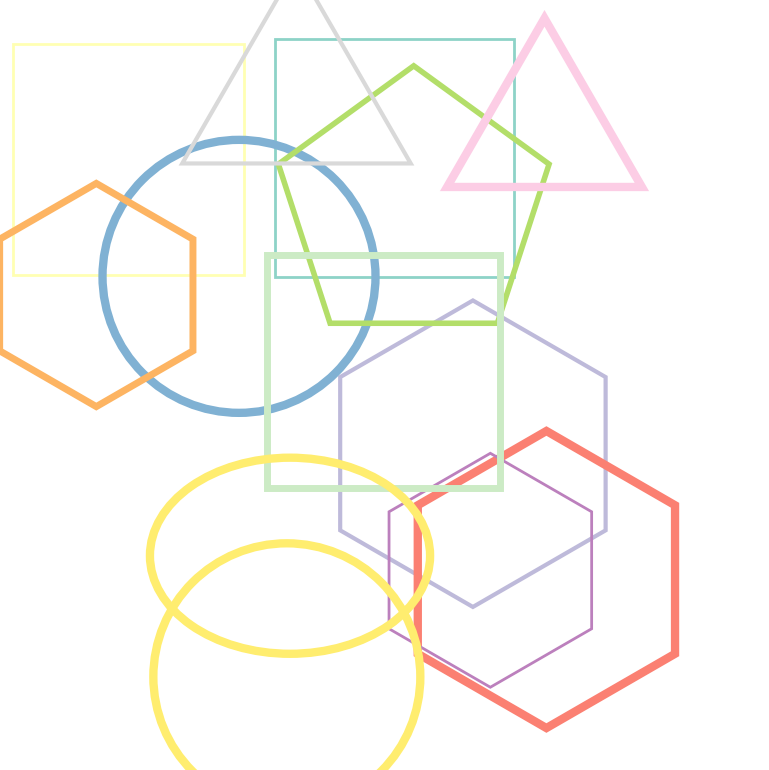[{"shape": "square", "thickness": 1, "radius": 0.77, "center": [0.512, 0.795]}, {"shape": "square", "thickness": 1, "radius": 0.75, "center": [0.166, 0.792]}, {"shape": "hexagon", "thickness": 1.5, "radius": 1.0, "center": [0.614, 0.411]}, {"shape": "hexagon", "thickness": 3, "radius": 0.96, "center": [0.71, 0.247]}, {"shape": "circle", "thickness": 3, "radius": 0.89, "center": [0.31, 0.641]}, {"shape": "hexagon", "thickness": 2.5, "radius": 0.72, "center": [0.125, 0.617]}, {"shape": "pentagon", "thickness": 2, "radius": 0.92, "center": [0.537, 0.73]}, {"shape": "triangle", "thickness": 3, "radius": 0.73, "center": [0.707, 0.83]}, {"shape": "triangle", "thickness": 1.5, "radius": 0.86, "center": [0.385, 0.873]}, {"shape": "hexagon", "thickness": 1, "radius": 0.76, "center": [0.637, 0.259]}, {"shape": "square", "thickness": 2.5, "radius": 0.76, "center": [0.498, 0.518]}, {"shape": "oval", "thickness": 3, "radius": 0.91, "center": [0.377, 0.278]}, {"shape": "circle", "thickness": 3, "radius": 0.87, "center": [0.373, 0.121]}]